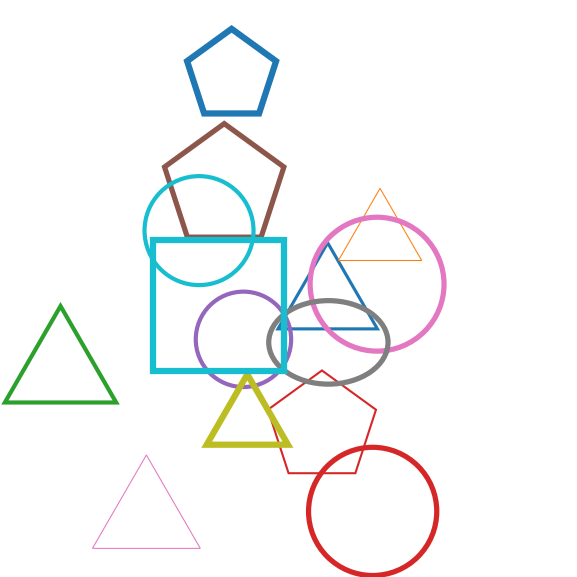[{"shape": "pentagon", "thickness": 3, "radius": 0.41, "center": [0.401, 0.868]}, {"shape": "triangle", "thickness": 1.5, "radius": 0.5, "center": [0.567, 0.479]}, {"shape": "triangle", "thickness": 0.5, "radius": 0.42, "center": [0.658, 0.59]}, {"shape": "triangle", "thickness": 2, "radius": 0.56, "center": [0.105, 0.358]}, {"shape": "pentagon", "thickness": 1, "radius": 0.49, "center": [0.558, 0.259]}, {"shape": "circle", "thickness": 2.5, "radius": 0.56, "center": [0.645, 0.114]}, {"shape": "circle", "thickness": 2, "radius": 0.41, "center": [0.422, 0.412]}, {"shape": "pentagon", "thickness": 2.5, "radius": 0.54, "center": [0.388, 0.676]}, {"shape": "circle", "thickness": 2.5, "radius": 0.58, "center": [0.653, 0.507]}, {"shape": "triangle", "thickness": 0.5, "radius": 0.54, "center": [0.253, 0.103]}, {"shape": "oval", "thickness": 2.5, "radius": 0.52, "center": [0.569, 0.406]}, {"shape": "triangle", "thickness": 3, "radius": 0.41, "center": [0.428, 0.27]}, {"shape": "square", "thickness": 3, "radius": 0.57, "center": [0.378, 0.47]}, {"shape": "circle", "thickness": 2, "radius": 0.47, "center": [0.345, 0.6]}]